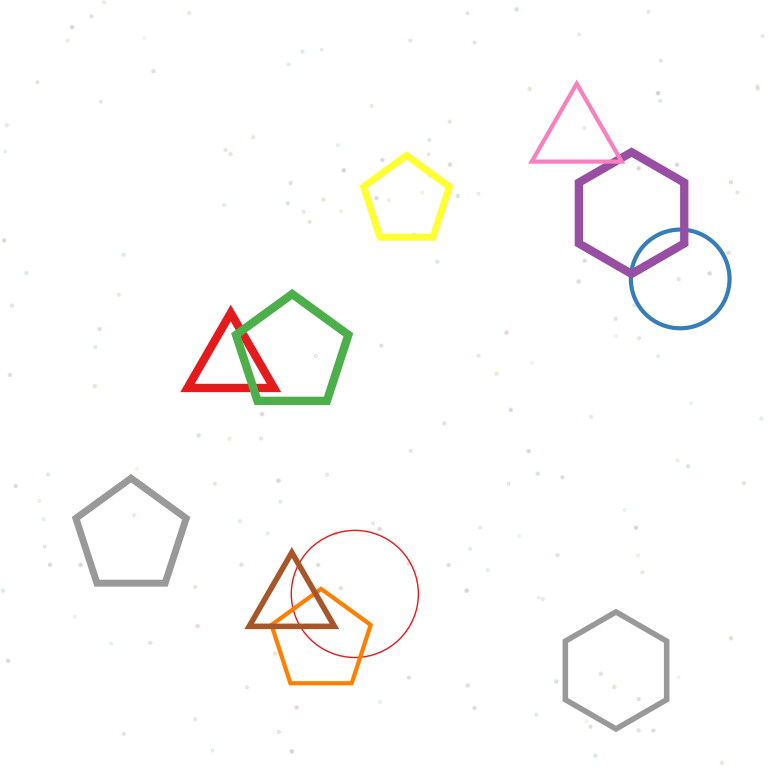[{"shape": "circle", "thickness": 0.5, "radius": 0.41, "center": [0.461, 0.229]}, {"shape": "triangle", "thickness": 3, "radius": 0.32, "center": [0.3, 0.529]}, {"shape": "circle", "thickness": 1.5, "radius": 0.32, "center": [0.883, 0.638]}, {"shape": "pentagon", "thickness": 3, "radius": 0.38, "center": [0.379, 0.541]}, {"shape": "hexagon", "thickness": 3, "radius": 0.4, "center": [0.82, 0.723]}, {"shape": "pentagon", "thickness": 1.5, "radius": 0.34, "center": [0.417, 0.167]}, {"shape": "pentagon", "thickness": 2.5, "radius": 0.29, "center": [0.528, 0.739]}, {"shape": "triangle", "thickness": 2, "radius": 0.32, "center": [0.379, 0.219]}, {"shape": "triangle", "thickness": 1.5, "radius": 0.34, "center": [0.749, 0.824]}, {"shape": "hexagon", "thickness": 2, "radius": 0.38, "center": [0.8, 0.129]}, {"shape": "pentagon", "thickness": 2.5, "radius": 0.38, "center": [0.17, 0.304]}]